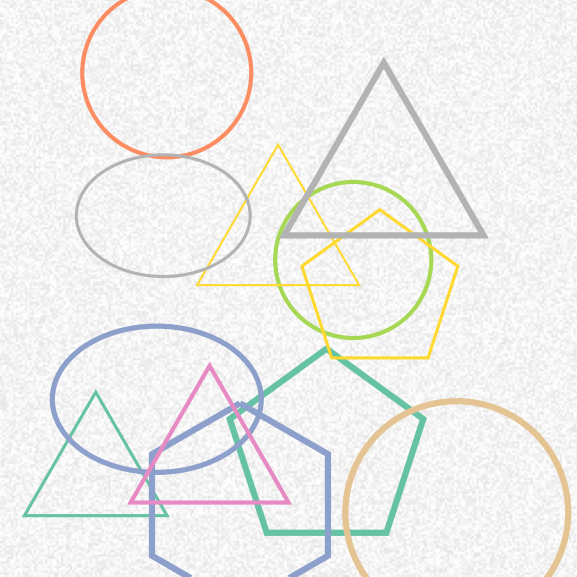[{"shape": "triangle", "thickness": 1.5, "radius": 0.71, "center": [0.166, 0.178]}, {"shape": "pentagon", "thickness": 3, "radius": 0.88, "center": [0.565, 0.219]}, {"shape": "circle", "thickness": 2, "radius": 0.73, "center": [0.289, 0.873]}, {"shape": "oval", "thickness": 2.5, "radius": 0.9, "center": [0.271, 0.308]}, {"shape": "hexagon", "thickness": 3, "radius": 0.88, "center": [0.416, 0.125]}, {"shape": "triangle", "thickness": 2, "radius": 0.79, "center": [0.363, 0.208]}, {"shape": "circle", "thickness": 2, "radius": 0.68, "center": [0.612, 0.549]}, {"shape": "triangle", "thickness": 1, "radius": 0.81, "center": [0.482, 0.586]}, {"shape": "pentagon", "thickness": 1.5, "radius": 0.71, "center": [0.658, 0.494]}, {"shape": "circle", "thickness": 3, "radius": 0.97, "center": [0.791, 0.111]}, {"shape": "oval", "thickness": 1.5, "radius": 0.75, "center": [0.283, 0.626]}, {"shape": "triangle", "thickness": 3, "radius": 1.0, "center": [0.665, 0.691]}]